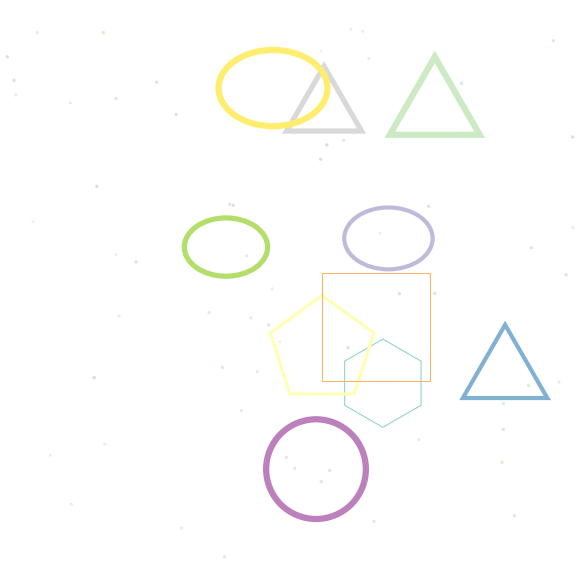[{"shape": "hexagon", "thickness": 0.5, "radius": 0.38, "center": [0.663, 0.336]}, {"shape": "pentagon", "thickness": 1.5, "radius": 0.47, "center": [0.558, 0.393]}, {"shape": "oval", "thickness": 2, "radius": 0.38, "center": [0.673, 0.586]}, {"shape": "triangle", "thickness": 2, "radius": 0.42, "center": [0.875, 0.352]}, {"shape": "square", "thickness": 0.5, "radius": 0.47, "center": [0.652, 0.433]}, {"shape": "oval", "thickness": 2.5, "radius": 0.36, "center": [0.391, 0.571]}, {"shape": "triangle", "thickness": 2.5, "radius": 0.37, "center": [0.561, 0.81]}, {"shape": "circle", "thickness": 3, "radius": 0.43, "center": [0.547, 0.187]}, {"shape": "triangle", "thickness": 3, "radius": 0.45, "center": [0.753, 0.811]}, {"shape": "oval", "thickness": 3, "radius": 0.47, "center": [0.473, 0.847]}]